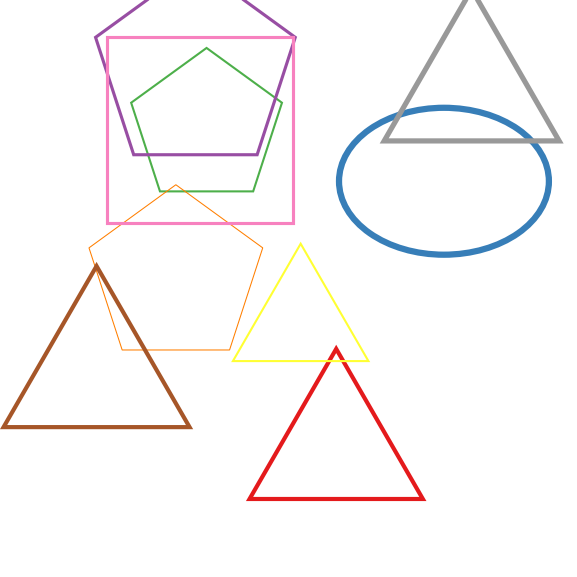[{"shape": "triangle", "thickness": 2, "radius": 0.87, "center": [0.582, 0.222]}, {"shape": "oval", "thickness": 3, "radius": 0.91, "center": [0.769, 0.685]}, {"shape": "pentagon", "thickness": 1, "radius": 0.69, "center": [0.358, 0.779]}, {"shape": "pentagon", "thickness": 1.5, "radius": 0.91, "center": [0.338, 0.878]}, {"shape": "pentagon", "thickness": 0.5, "radius": 0.79, "center": [0.305, 0.521]}, {"shape": "triangle", "thickness": 1, "radius": 0.68, "center": [0.521, 0.442]}, {"shape": "triangle", "thickness": 2, "radius": 0.93, "center": [0.167, 0.352]}, {"shape": "square", "thickness": 1.5, "radius": 0.81, "center": [0.346, 0.775]}, {"shape": "triangle", "thickness": 2.5, "radius": 0.87, "center": [0.817, 0.843]}]